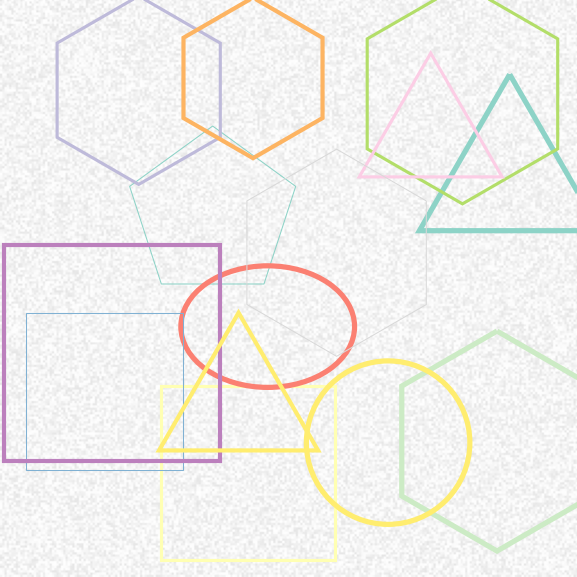[{"shape": "pentagon", "thickness": 0.5, "radius": 0.76, "center": [0.368, 0.63]}, {"shape": "triangle", "thickness": 2.5, "radius": 0.9, "center": [0.883, 0.69]}, {"shape": "square", "thickness": 1.5, "radius": 0.76, "center": [0.429, 0.18]}, {"shape": "hexagon", "thickness": 1.5, "radius": 0.82, "center": [0.24, 0.843]}, {"shape": "oval", "thickness": 2.5, "radius": 0.75, "center": [0.464, 0.434]}, {"shape": "square", "thickness": 0.5, "radius": 0.68, "center": [0.18, 0.322]}, {"shape": "hexagon", "thickness": 2, "radius": 0.7, "center": [0.438, 0.864]}, {"shape": "hexagon", "thickness": 1.5, "radius": 0.95, "center": [0.801, 0.837]}, {"shape": "triangle", "thickness": 1.5, "radius": 0.71, "center": [0.746, 0.764]}, {"shape": "hexagon", "thickness": 0.5, "radius": 0.9, "center": [0.583, 0.561]}, {"shape": "square", "thickness": 2, "radius": 0.93, "center": [0.194, 0.388]}, {"shape": "hexagon", "thickness": 2.5, "radius": 0.95, "center": [0.861, 0.235]}, {"shape": "circle", "thickness": 2.5, "radius": 0.71, "center": [0.672, 0.233]}, {"shape": "triangle", "thickness": 2, "radius": 0.79, "center": [0.413, 0.299]}]